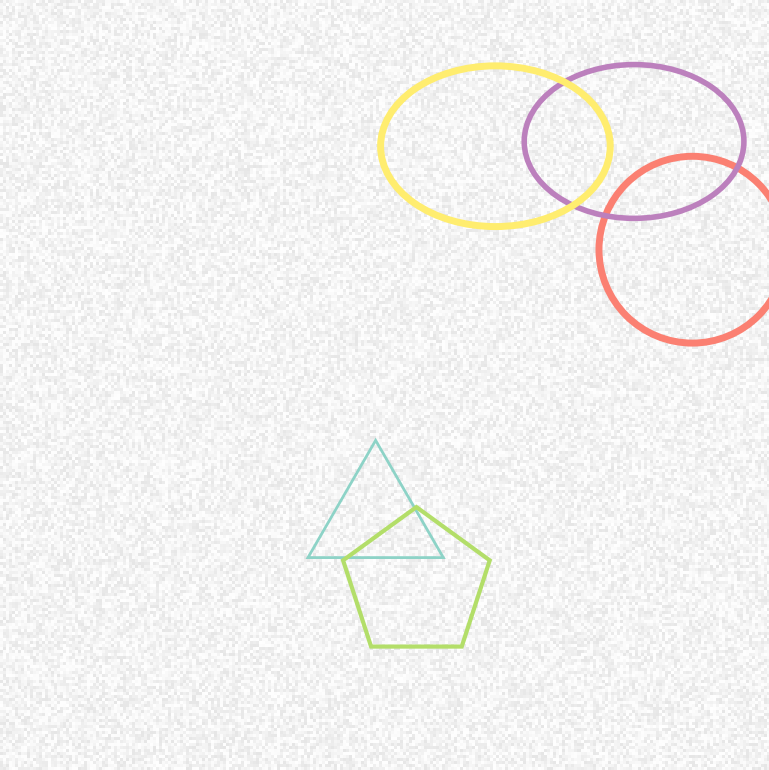[{"shape": "triangle", "thickness": 1, "radius": 0.51, "center": [0.488, 0.327]}, {"shape": "circle", "thickness": 2.5, "radius": 0.61, "center": [0.899, 0.676]}, {"shape": "pentagon", "thickness": 1.5, "radius": 0.5, "center": [0.541, 0.241]}, {"shape": "oval", "thickness": 2, "radius": 0.71, "center": [0.823, 0.816]}, {"shape": "oval", "thickness": 2.5, "radius": 0.75, "center": [0.643, 0.81]}]